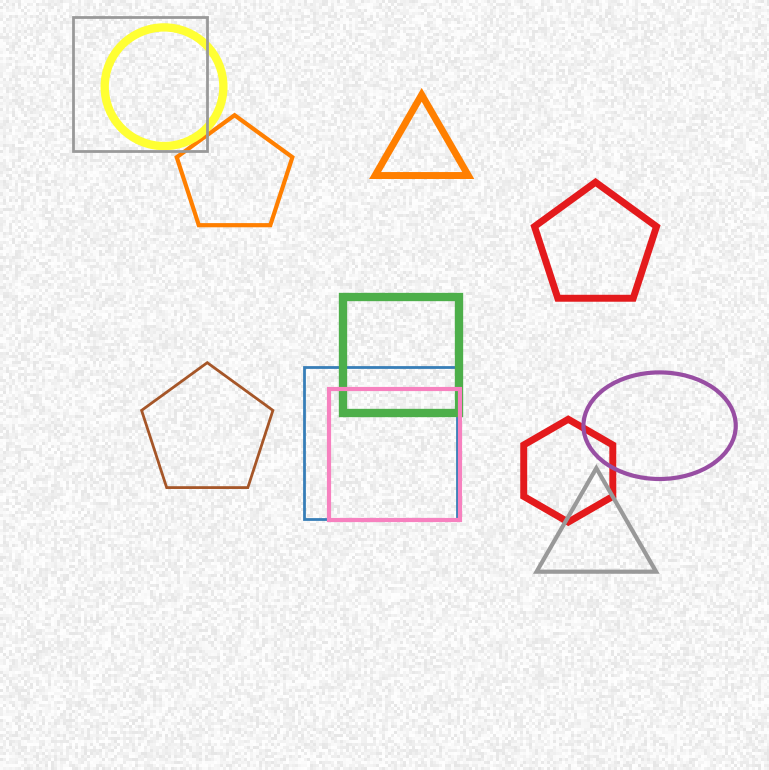[{"shape": "hexagon", "thickness": 2.5, "radius": 0.33, "center": [0.738, 0.389]}, {"shape": "pentagon", "thickness": 2.5, "radius": 0.42, "center": [0.773, 0.68]}, {"shape": "square", "thickness": 1, "radius": 0.5, "center": [0.494, 0.425]}, {"shape": "square", "thickness": 3, "radius": 0.38, "center": [0.521, 0.539]}, {"shape": "oval", "thickness": 1.5, "radius": 0.49, "center": [0.857, 0.447]}, {"shape": "pentagon", "thickness": 1.5, "radius": 0.39, "center": [0.305, 0.771]}, {"shape": "triangle", "thickness": 2.5, "radius": 0.35, "center": [0.548, 0.807]}, {"shape": "circle", "thickness": 3, "radius": 0.39, "center": [0.213, 0.887]}, {"shape": "pentagon", "thickness": 1, "radius": 0.45, "center": [0.269, 0.439]}, {"shape": "square", "thickness": 1.5, "radius": 0.43, "center": [0.512, 0.409]}, {"shape": "square", "thickness": 1, "radius": 0.44, "center": [0.182, 0.891]}, {"shape": "triangle", "thickness": 1.5, "radius": 0.45, "center": [0.774, 0.302]}]